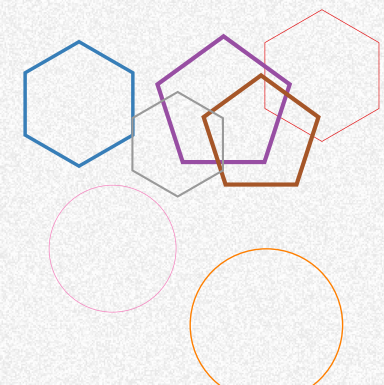[{"shape": "hexagon", "thickness": 0.5, "radius": 0.86, "center": [0.836, 0.804]}, {"shape": "hexagon", "thickness": 2.5, "radius": 0.81, "center": [0.205, 0.73]}, {"shape": "pentagon", "thickness": 3, "radius": 0.9, "center": [0.581, 0.725]}, {"shape": "circle", "thickness": 1, "radius": 0.99, "center": [0.692, 0.156]}, {"shape": "pentagon", "thickness": 3, "radius": 0.78, "center": [0.678, 0.647]}, {"shape": "circle", "thickness": 0.5, "radius": 0.82, "center": [0.292, 0.354]}, {"shape": "hexagon", "thickness": 1.5, "radius": 0.68, "center": [0.462, 0.625]}]